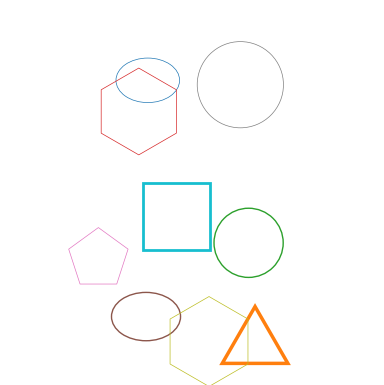[{"shape": "oval", "thickness": 0.5, "radius": 0.41, "center": [0.384, 0.791]}, {"shape": "triangle", "thickness": 2.5, "radius": 0.49, "center": [0.662, 0.105]}, {"shape": "circle", "thickness": 1, "radius": 0.45, "center": [0.646, 0.369]}, {"shape": "hexagon", "thickness": 0.5, "radius": 0.56, "center": [0.36, 0.71]}, {"shape": "oval", "thickness": 1, "radius": 0.45, "center": [0.379, 0.178]}, {"shape": "pentagon", "thickness": 0.5, "radius": 0.41, "center": [0.256, 0.328]}, {"shape": "circle", "thickness": 0.5, "radius": 0.56, "center": [0.624, 0.78]}, {"shape": "hexagon", "thickness": 0.5, "radius": 0.58, "center": [0.543, 0.113]}, {"shape": "square", "thickness": 2, "radius": 0.44, "center": [0.459, 0.437]}]